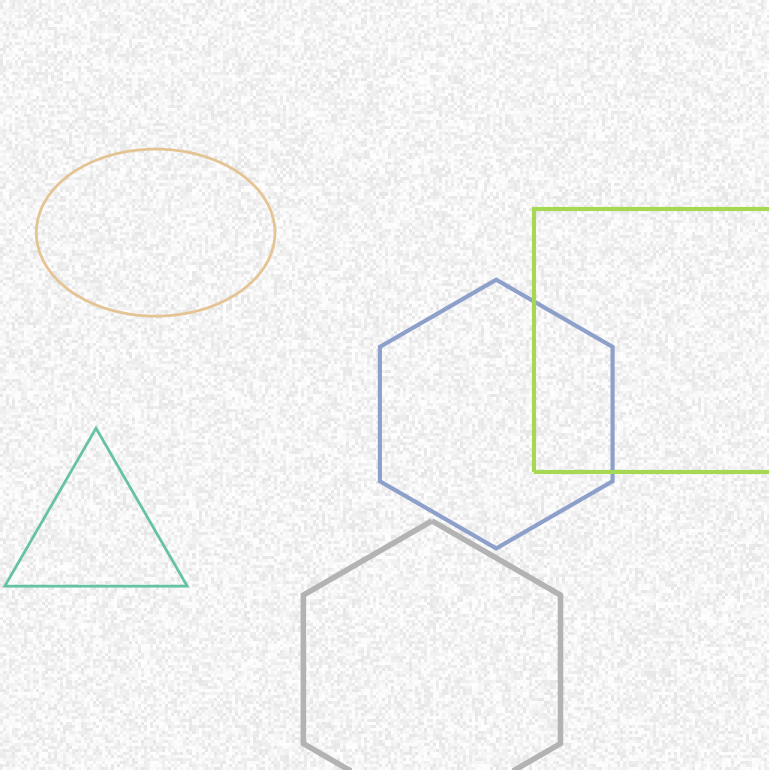[{"shape": "triangle", "thickness": 1, "radius": 0.68, "center": [0.125, 0.307]}, {"shape": "hexagon", "thickness": 1.5, "radius": 0.87, "center": [0.644, 0.462]}, {"shape": "square", "thickness": 1.5, "radius": 0.85, "center": [0.864, 0.558]}, {"shape": "oval", "thickness": 1, "radius": 0.77, "center": [0.202, 0.698]}, {"shape": "hexagon", "thickness": 2, "radius": 0.96, "center": [0.561, 0.131]}]